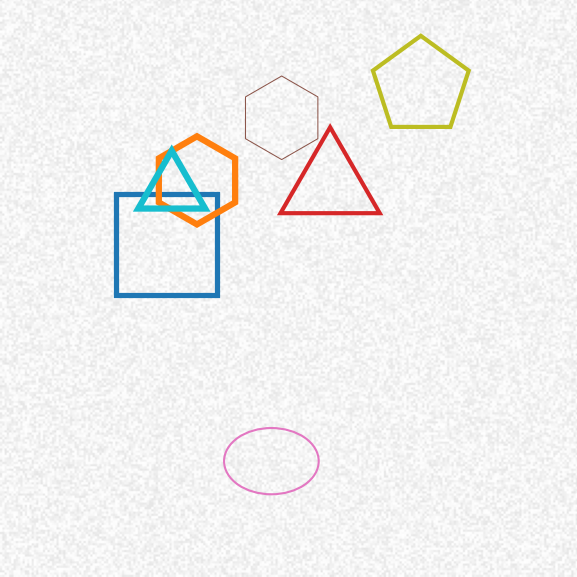[{"shape": "square", "thickness": 2.5, "radius": 0.44, "center": [0.288, 0.575]}, {"shape": "hexagon", "thickness": 3, "radius": 0.38, "center": [0.341, 0.687]}, {"shape": "triangle", "thickness": 2, "radius": 0.5, "center": [0.572, 0.68]}, {"shape": "hexagon", "thickness": 0.5, "radius": 0.36, "center": [0.488, 0.795]}, {"shape": "oval", "thickness": 1, "radius": 0.41, "center": [0.47, 0.201]}, {"shape": "pentagon", "thickness": 2, "radius": 0.44, "center": [0.729, 0.85]}, {"shape": "triangle", "thickness": 3, "radius": 0.33, "center": [0.297, 0.671]}]